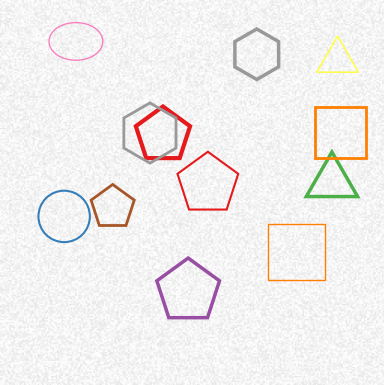[{"shape": "pentagon", "thickness": 1.5, "radius": 0.41, "center": [0.54, 0.523]}, {"shape": "pentagon", "thickness": 3, "radius": 0.37, "center": [0.423, 0.649]}, {"shape": "circle", "thickness": 1.5, "radius": 0.33, "center": [0.167, 0.438]}, {"shape": "triangle", "thickness": 2.5, "radius": 0.39, "center": [0.862, 0.528]}, {"shape": "pentagon", "thickness": 2.5, "radius": 0.43, "center": [0.489, 0.244]}, {"shape": "square", "thickness": 1, "radius": 0.37, "center": [0.77, 0.346]}, {"shape": "square", "thickness": 2, "radius": 0.33, "center": [0.884, 0.656]}, {"shape": "triangle", "thickness": 1, "radius": 0.31, "center": [0.877, 0.844]}, {"shape": "pentagon", "thickness": 2, "radius": 0.29, "center": [0.293, 0.462]}, {"shape": "oval", "thickness": 1, "radius": 0.35, "center": [0.197, 0.892]}, {"shape": "hexagon", "thickness": 2, "radius": 0.39, "center": [0.389, 0.654]}, {"shape": "hexagon", "thickness": 2.5, "radius": 0.33, "center": [0.667, 0.859]}]